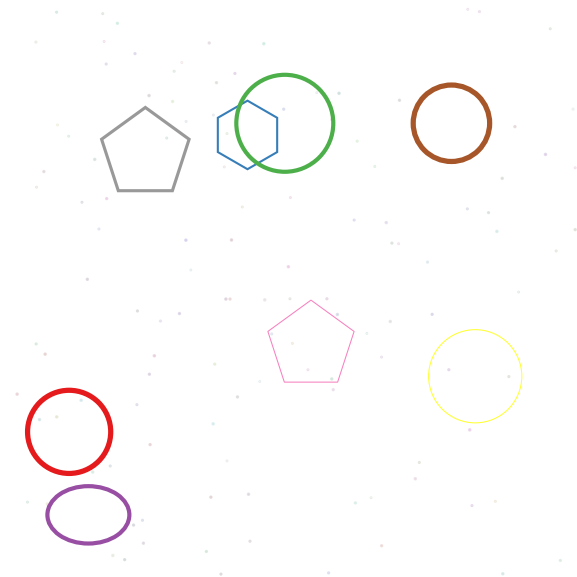[{"shape": "circle", "thickness": 2.5, "radius": 0.36, "center": [0.12, 0.251]}, {"shape": "hexagon", "thickness": 1, "radius": 0.3, "center": [0.429, 0.765]}, {"shape": "circle", "thickness": 2, "radius": 0.42, "center": [0.493, 0.786]}, {"shape": "oval", "thickness": 2, "radius": 0.35, "center": [0.153, 0.108]}, {"shape": "circle", "thickness": 0.5, "radius": 0.4, "center": [0.823, 0.348]}, {"shape": "circle", "thickness": 2.5, "radius": 0.33, "center": [0.782, 0.786]}, {"shape": "pentagon", "thickness": 0.5, "radius": 0.39, "center": [0.539, 0.401]}, {"shape": "pentagon", "thickness": 1.5, "radius": 0.4, "center": [0.252, 0.733]}]